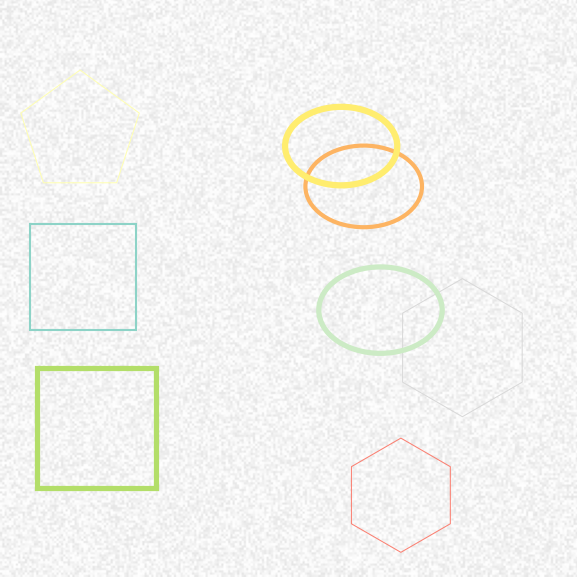[{"shape": "square", "thickness": 1, "radius": 0.46, "center": [0.144, 0.52]}, {"shape": "pentagon", "thickness": 0.5, "radius": 0.54, "center": [0.139, 0.77]}, {"shape": "hexagon", "thickness": 0.5, "radius": 0.49, "center": [0.694, 0.142]}, {"shape": "oval", "thickness": 2, "radius": 0.5, "center": [0.63, 0.676]}, {"shape": "square", "thickness": 2.5, "radius": 0.52, "center": [0.168, 0.258]}, {"shape": "hexagon", "thickness": 0.5, "radius": 0.6, "center": [0.801, 0.397]}, {"shape": "oval", "thickness": 2.5, "radius": 0.53, "center": [0.659, 0.462]}, {"shape": "oval", "thickness": 3, "radius": 0.49, "center": [0.591, 0.746]}]